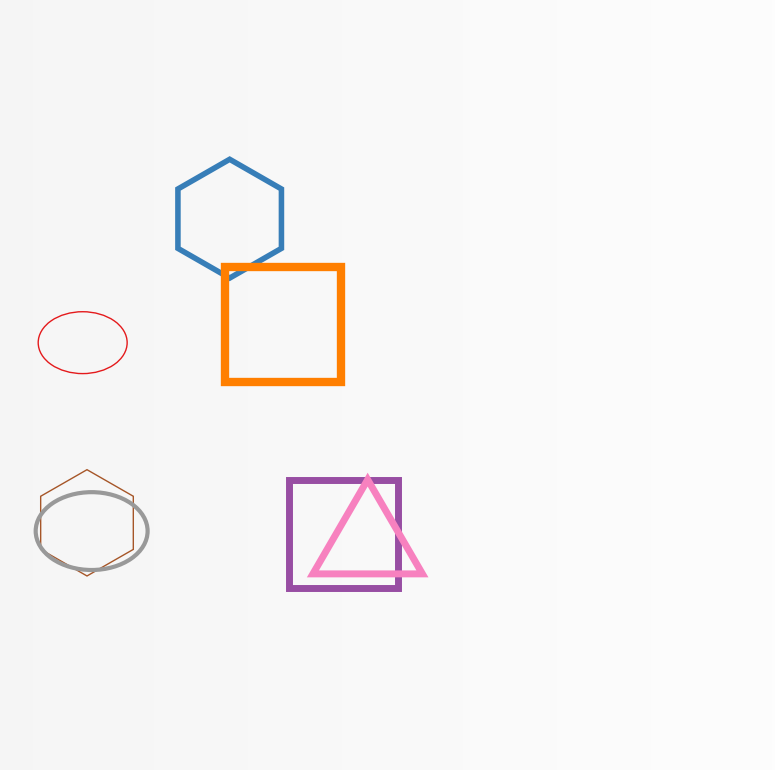[{"shape": "oval", "thickness": 0.5, "radius": 0.29, "center": [0.107, 0.555]}, {"shape": "hexagon", "thickness": 2, "radius": 0.39, "center": [0.296, 0.716]}, {"shape": "square", "thickness": 2.5, "radius": 0.35, "center": [0.443, 0.306]}, {"shape": "square", "thickness": 3, "radius": 0.38, "center": [0.365, 0.579]}, {"shape": "hexagon", "thickness": 0.5, "radius": 0.35, "center": [0.112, 0.321]}, {"shape": "triangle", "thickness": 2.5, "radius": 0.41, "center": [0.474, 0.296]}, {"shape": "oval", "thickness": 1.5, "radius": 0.36, "center": [0.118, 0.31]}]